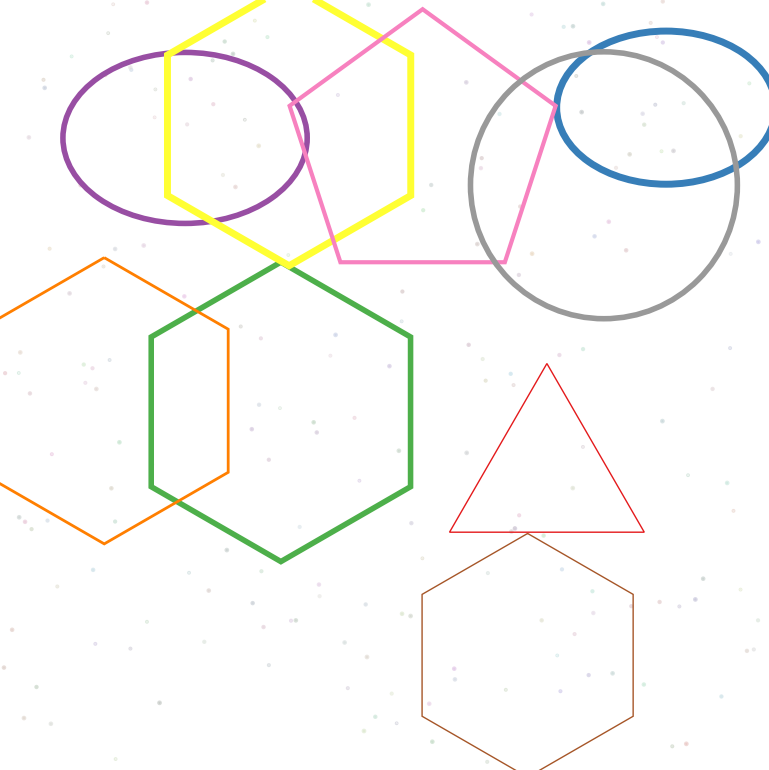[{"shape": "triangle", "thickness": 0.5, "radius": 0.73, "center": [0.71, 0.382]}, {"shape": "oval", "thickness": 2.5, "radius": 0.71, "center": [0.865, 0.86]}, {"shape": "hexagon", "thickness": 2, "radius": 0.97, "center": [0.365, 0.465]}, {"shape": "oval", "thickness": 2, "radius": 0.79, "center": [0.24, 0.821]}, {"shape": "hexagon", "thickness": 1, "radius": 0.93, "center": [0.135, 0.48]}, {"shape": "hexagon", "thickness": 2.5, "radius": 0.91, "center": [0.375, 0.837]}, {"shape": "hexagon", "thickness": 0.5, "radius": 0.79, "center": [0.685, 0.149]}, {"shape": "pentagon", "thickness": 1.5, "radius": 0.91, "center": [0.549, 0.806]}, {"shape": "circle", "thickness": 2, "radius": 0.87, "center": [0.784, 0.759]}]